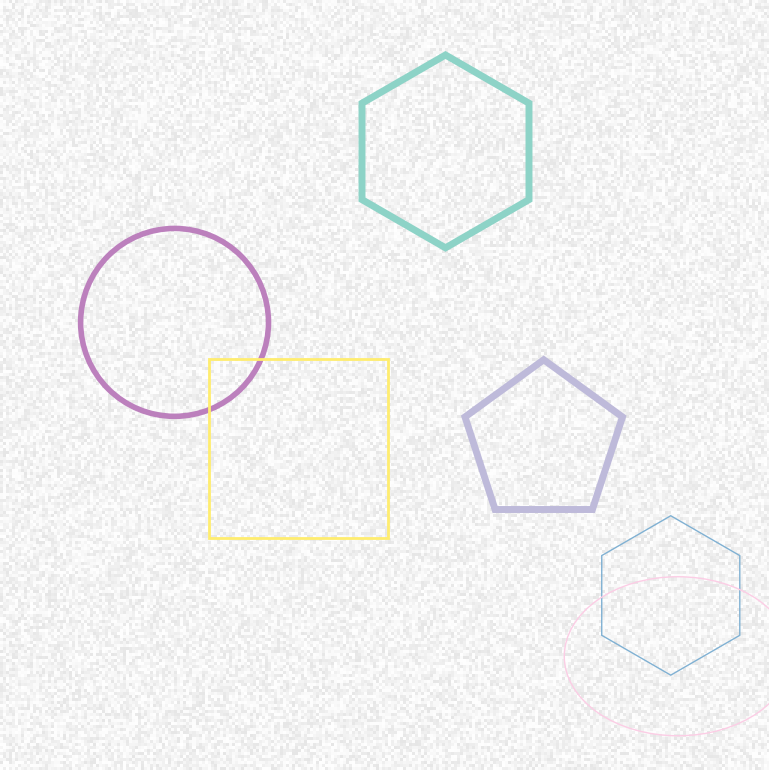[{"shape": "hexagon", "thickness": 2.5, "radius": 0.63, "center": [0.579, 0.803]}, {"shape": "pentagon", "thickness": 2.5, "radius": 0.54, "center": [0.706, 0.425]}, {"shape": "hexagon", "thickness": 0.5, "radius": 0.52, "center": [0.871, 0.227]}, {"shape": "oval", "thickness": 0.5, "radius": 0.74, "center": [0.88, 0.148]}, {"shape": "circle", "thickness": 2, "radius": 0.61, "center": [0.227, 0.581]}, {"shape": "square", "thickness": 1, "radius": 0.58, "center": [0.388, 0.417]}]